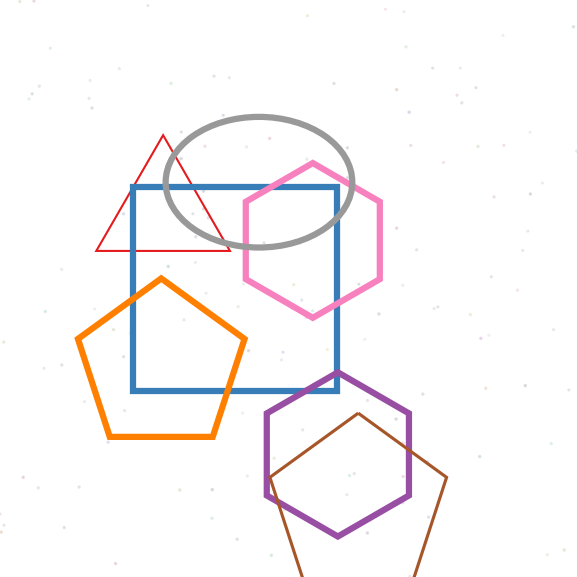[{"shape": "triangle", "thickness": 1, "radius": 0.67, "center": [0.282, 0.631]}, {"shape": "square", "thickness": 3, "radius": 0.88, "center": [0.407, 0.499]}, {"shape": "hexagon", "thickness": 3, "radius": 0.71, "center": [0.585, 0.212]}, {"shape": "pentagon", "thickness": 3, "radius": 0.76, "center": [0.279, 0.365]}, {"shape": "pentagon", "thickness": 1.5, "radius": 0.8, "center": [0.62, 0.123]}, {"shape": "hexagon", "thickness": 3, "radius": 0.67, "center": [0.542, 0.583]}, {"shape": "oval", "thickness": 3, "radius": 0.81, "center": [0.448, 0.684]}]